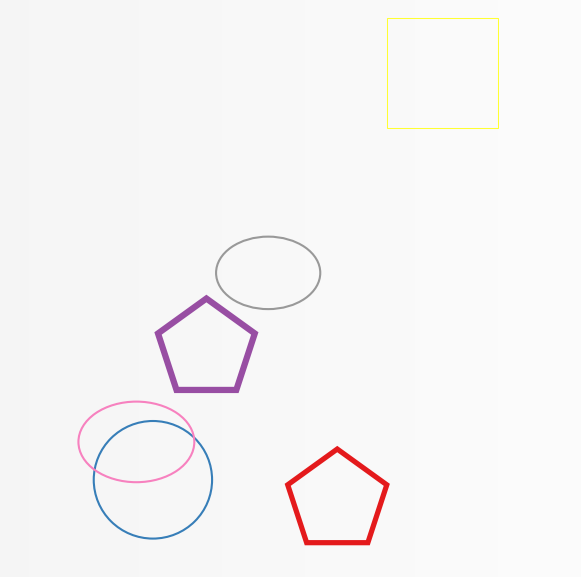[{"shape": "pentagon", "thickness": 2.5, "radius": 0.45, "center": [0.58, 0.132]}, {"shape": "circle", "thickness": 1, "radius": 0.51, "center": [0.263, 0.168]}, {"shape": "pentagon", "thickness": 3, "radius": 0.44, "center": [0.355, 0.395]}, {"shape": "square", "thickness": 0.5, "radius": 0.47, "center": [0.761, 0.873]}, {"shape": "oval", "thickness": 1, "radius": 0.5, "center": [0.235, 0.234]}, {"shape": "oval", "thickness": 1, "radius": 0.45, "center": [0.461, 0.527]}]